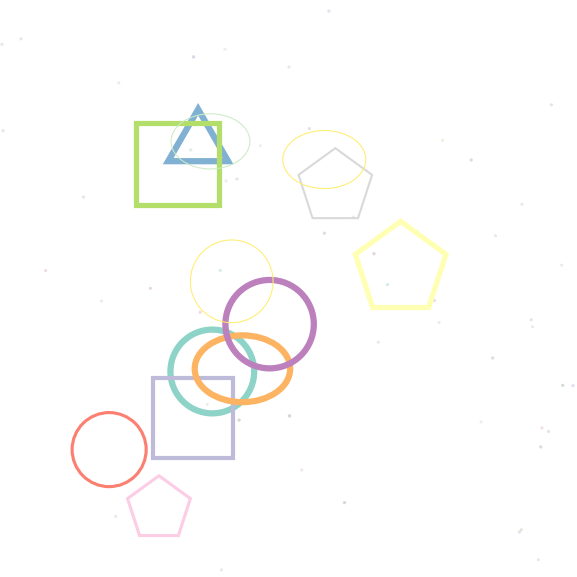[{"shape": "circle", "thickness": 3, "radius": 0.36, "center": [0.368, 0.356]}, {"shape": "pentagon", "thickness": 2.5, "radius": 0.41, "center": [0.694, 0.533]}, {"shape": "square", "thickness": 2, "radius": 0.35, "center": [0.335, 0.275]}, {"shape": "circle", "thickness": 1.5, "radius": 0.32, "center": [0.189, 0.221]}, {"shape": "triangle", "thickness": 3, "radius": 0.3, "center": [0.343, 0.75]}, {"shape": "oval", "thickness": 3, "radius": 0.41, "center": [0.42, 0.361]}, {"shape": "square", "thickness": 2.5, "radius": 0.36, "center": [0.307, 0.715]}, {"shape": "pentagon", "thickness": 1.5, "radius": 0.29, "center": [0.275, 0.118]}, {"shape": "pentagon", "thickness": 1, "radius": 0.33, "center": [0.581, 0.676]}, {"shape": "circle", "thickness": 3, "radius": 0.38, "center": [0.467, 0.438]}, {"shape": "oval", "thickness": 0.5, "radius": 0.34, "center": [0.364, 0.754]}, {"shape": "circle", "thickness": 0.5, "radius": 0.36, "center": [0.401, 0.512]}, {"shape": "oval", "thickness": 0.5, "radius": 0.36, "center": [0.562, 0.723]}]